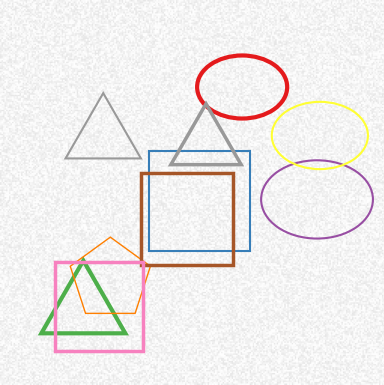[{"shape": "oval", "thickness": 3, "radius": 0.58, "center": [0.629, 0.774]}, {"shape": "square", "thickness": 1.5, "radius": 0.65, "center": [0.519, 0.478]}, {"shape": "triangle", "thickness": 3, "radius": 0.63, "center": [0.216, 0.197]}, {"shape": "oval", "thickness": 1.5, "radius": 0.73, "center": [0.823, 0.482]}, {"shape": "pentagon", "thickness": 1, "radius": 0.55, "center": [0.287, 0.275]}, {"shape": "oval", "thickness": 1.5, "radius": 0.62, "center": [0.831, 0.648]}, {"shape": "square", "thickness": 2.5, "radius": 0.6, "center": [0.485, 0.431]}, {"shape": "square", "thickness": 2.5, "radius": 0.58, "center": [0.257, 0.205]}, {"shape": "triangle", "thickness": 2.5, "radius": 0.53, "center": [0.535, 0.625]}, {"shape": "triangle", "thickness": 1.5, "radius": 0.57, "center": [0.268, 0.645]}]